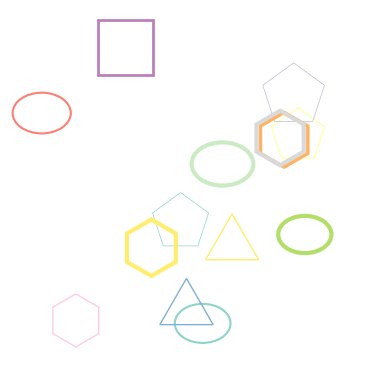[{"shape": "oval", "thickness": 1.5, "radius": 0.36, "center": [0.526, 0.16]}, {"shape": "pentagon", "thickness": 0.5, "radius": 0.38, "center": [0.469, 0.423]}, {"shape": "pentagon", "thickness": 1, "radius": 0.36, "center": [0.774, 0.648]}, {"shape": "pentagon", "thickness": 0.5, "radius": 0.42, "center": [0.763, 0.753]}, {"shape": "oval", "thickness": 1.5, "radius": 0.38, "center": [0.108, 0.706]}, {"shape": "triangle", "thickness": 1, "radius": 0.4, "center": [0.484, 0.197]}, {"shape": "hexagon", "thickness": 2.5, "radius": 0.36, "center": [0.738, 0.637]}, {"shape": "oval", "thickness": 3, "radius": 0.35, "center": [0.792, 0.391]}, {"shape": "hexagon", "thickness": 1, "radius": 0.34, "center": [0.197, 0.168]}, {"shape": "hexagon", "thickness": 3, "radius": 0.35, "center": [0.728, 0.641]}, {"shape": "square", "thickness": 2, "radius": 0.35, "center": [0.326, 0.877]}, {"shape": "oval", "thickness": 3, "radius": 0.4, "center": [0.578, 0.574]}, {"shape": "hexagon", "thickness": 3, "radius": 0.37, "center": [0.393, 0.356]}, {"shape": "triangle", "thickness": 1, "radius": 0.4, "center": [0.603, 0.365]}]